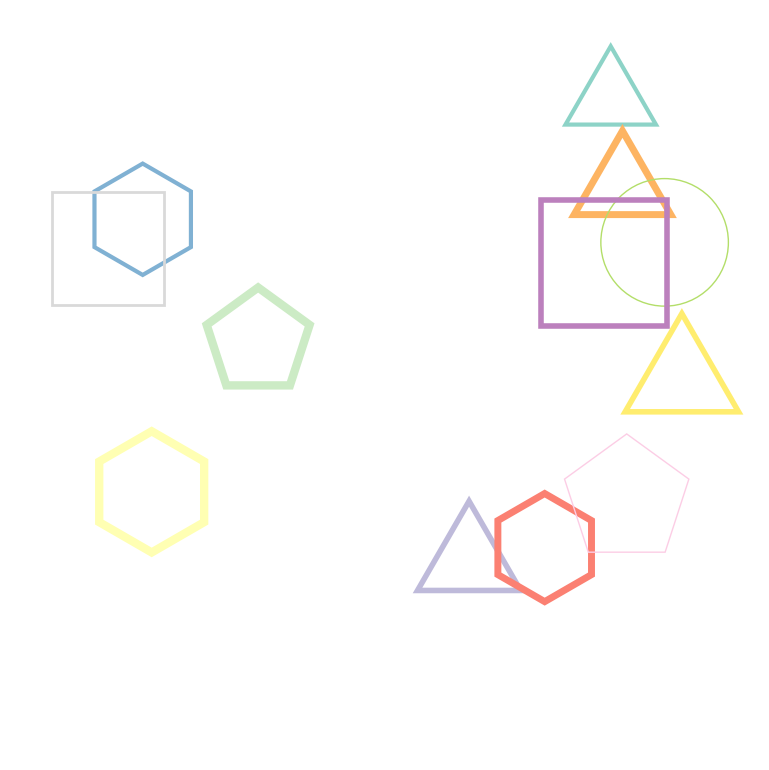[{"shape": "triangle", "thickness": 1.5, "radius": 0.34, "center": [0.793, 0.872]}, {"shape": "hexagon", "thickness": 3, "radius": 0.39, "center": [0.197, 0.361]}, {"shape": "triangle", "thickness": 2, "radius": 0.39, "center": [0.609, 0.272]}, {"shape": "hexagon", "thickness": 2.5, "radius": 0.35, "center": [0.707, 0.289]}, {"shape": "hexagon", "thickness": 1.5, "radius": 0.36, "center": [0.185, 0.715]}, {"shape": "triangle", "thickness": 2.5, "radius": 0.36, "center": [0.808, 0.758]}, {"shape": "circle", "thickness": 0.5, "radius": 0.41, "center": [0.863, 0.685]}, {"shape": "pentagon", "thickness": 0.5, "radius": 0.42, "center": [0.814, 0.352]}, {"shape": "square", "thickness": 1, "radius": 0.37, "center": [0.14, 0.677]}, {"shape": "square", "thickness": 2, "radius": 0.41, "center": [0.785, 0.659]}, {"shape": "pentagon", "thickness": 3, "radius": 0.35, "center": [0.335, 0.556]}, {"shape": "triangle", "thickness": 2, "radius": 0.43, "center": [0.886, 0.508]}]